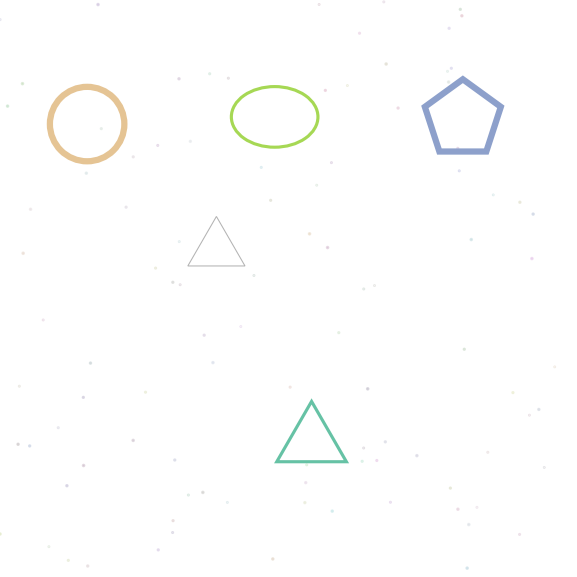[{"shape": "triangle", "thickness": 1.5, "radius": 0.35, "center": [0.54, 0.234]}, {"shape": "pentagon", "thickness": 3, "radius": 0.35, "center": [0.801, 0.793]}, {"shape": "oval", "thickness": 1.5, "radius": 0.37, "center": [0.476, 0.797]}, {"shape": "circle", "thickness": 3, "radius": 0.32, "center": [0.151, 0.784]}, {"shape": "triangle", "thickness": 0.5, "radius": 0.29, "center": [0.375, 0.567]}]